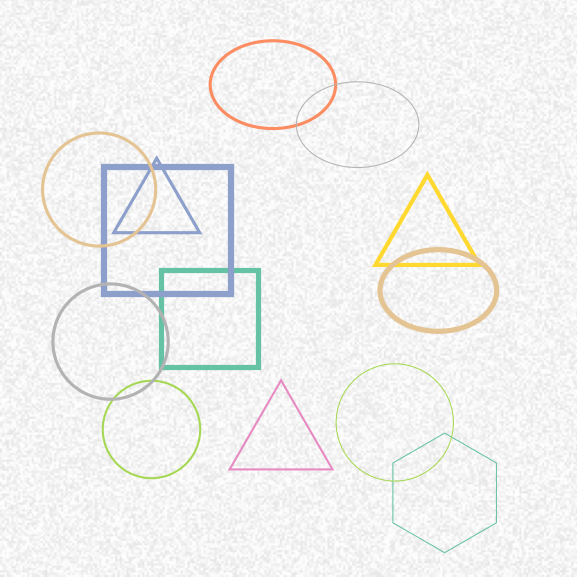[{"shape": "square", "thickness": 2.5, "radius": 0.42, "center": [0.363, 0.448]}, {"shape": "hexagon", "thickness": 0.5, "radius": 0.52, "center": [0.77, 0.146]}, {"shape": "oval", "thickness": 1.5, "radius": 0.54, "center": [0.473, 0.853]}, {"shape": "square", "thickness": 3, "radius": 0.55, "center": [0.29, 0.599]}, {"shape": "triangle", "thickness": 1.5, "radius": 0.43, "center": [0.271, 0.639]}, {"shape": "triangle", "thickness": 1, "radius": 0.51, "center": [0.487, 0.238]}, {"shape": "circle", "thickness": 0.5, "radius": 0.51, "center": [0.684, 0.268]}, {"shape": "circle", "thickness": 1, "radius": 0.42, "center": [0.262, 0.255]}, {"shape": "triangle", "thickness": 2, "radius": 0.52, "center": [0.74, 0.592]}, {"shape": "oval", "thickness": 2.5, "radius": 0.51, "center": [0.759, 0.496]}, {"shape": "circle", "thickness": 1.5, "radius": 0.49, "center": [0.172, 0.671]}, {"shape": "circle", "thickness": 1.5, "radius": 0.5, "center": [0.191, 0.408]}, {"shape": "oval", "thickness": 0.5, "radius": 0.53, "center": [0.619, 0.783]}]